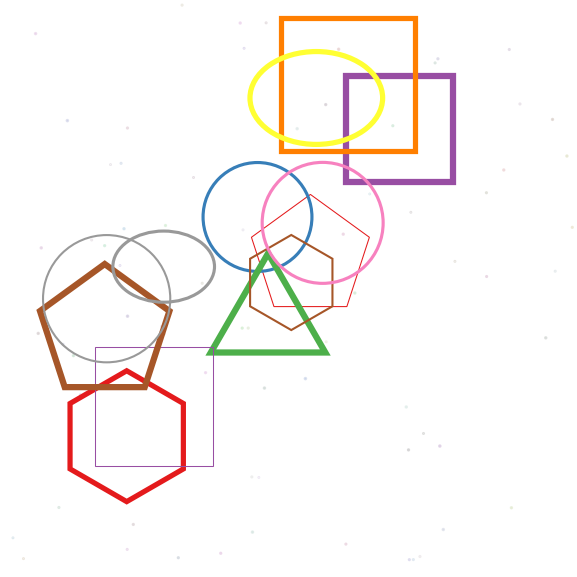[{"shape": "hexagon", "thickness": 2.5, "radius": 0.57, "center": [0.219, 0.244]}, {"shape": "pentagon", "thickness": 0.5, "radius": 0.54, "center": [0.538, 0.555]}, {"shape": "circle", "thickness": 1.5, "radius": 0.47, "center": [0.446, 0.623]}, {"shape": "triangle", "thickness": 3, "radius": 0.57, "center": [0.464, 0.446]}, {"shape": "square", "thickness": 3, "radius": 0.46, "center": [0.692, 0.776]}, {"shape": "square", "thickness": 0.5, "radius": 0.51, "center": [0.267, 0.295]}, {"shape": "square", "thickness": 2.5, "radius": 0.58, "center": [0.603, 0.853]}, {"shape": "oval", "thickness": 2.5, "radius": 0.57, "center": [0.548, 0.829]}, {"shape": "hexagon", "thickness": 1, "radius": 0.41, "center": [0.504, 0.51]}, {"shape": "pentagon", "thickness": 3, "radius": 0.59, "center": [0.181, 0.424]}, {"shape": "circle", "thickness": 1.5, "radius": 0.52, "center": [0.559, 0.613]}, {"shape": "circle", "thickness": 1, "radius": 0.55, "center": [0.185, 0.482]}, {"shape": "oval", "thickness": 1.5, "radius": 0.44, "center": [0.283, 0.537]}]